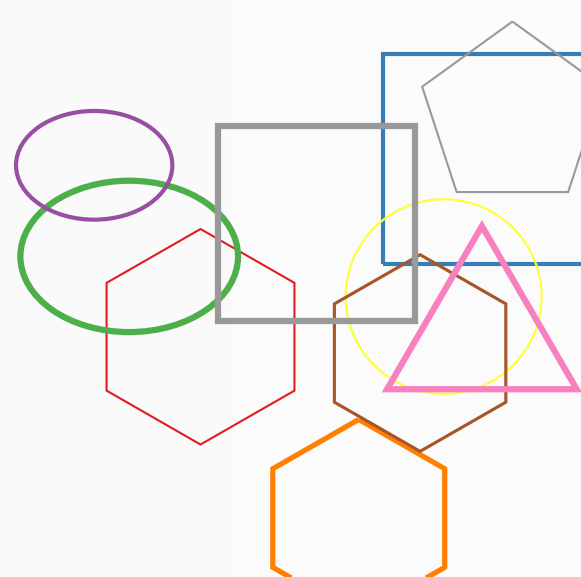[{"shape": "hexagon", "thickness": 1, "radius": 0.93, "center": [0.345, 0.416]}, {"shape": "square", "thickness": 2, "radius": 0.91, "center": [0.84, 0.724]}, {"shape": "oval", "thickness": 3, "radius": 0.94, "center": [0.222, 0.555]}, {"shape": "oval", "thickness": 2, "radius": 0.67, "center": [0.162, 0.713]}, {"shape": "hexagon", "thickness": 2.5, "radius": 0.85, "center": [0.617, 0.102]}, {"shape": "circle", "thickness": 1, "radius": 0.84, "center": [0.763, 0.486]}, {"shape": "hexagon", "thickness": 1.5, "radius": 0.85, "center": [0.723, 0.388]}, {"shape": "triangle", "thickness": 3, "radius": 0.94, "center": [0.829, 0.419]}, {"shape": "pentagon", "thickness": 1, "radius": 0.82, "center": [0.882, 0.799]}, {"shape": "square", "thickness": 3, "radius": 0.85, "center": [0.544, 0.612]}]